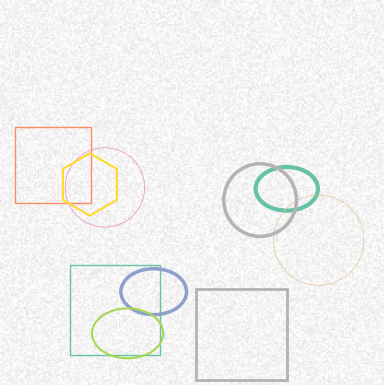[{"shape": "square", "thickness": 1, "radius": 0.58, "center": [0.298, 0.194]}, {"shape": "oval", "thickness": 3, "radius": 0.4, "center": [0.745, 0.51]}, {"shape": "square", "thickness": 1, "radius": 0.49, "center": [0.139, 0.571]}, {"shape": "oval", "thickness": 2.5, "radius": 0.43, "center": [0.399, 0.242]}, {"shape": "circle", "thickness": 0.5, "radius": 0.52, "center": [0.273, 0.513]}, {"shape": "oval", "thickness": 1.5, "radius": 0.46, "center": [0.331, 0.134]}, {"shape": "hexagon", "thickness": 1.5, "radius": 0.4, "center": [0.233, 0.521]}, {"shape": "circle", "thickness": 0.5, "radius": 0.59, "center": [0.828, 0.376]}, {"shape": "square", "thickness": 2, "radius": 0.59, "center": [0.628, 0.131]}, {"shape": "circle", "thickness": 2.5, "radius": 0.47, "center": [0.676, 0.48]}]